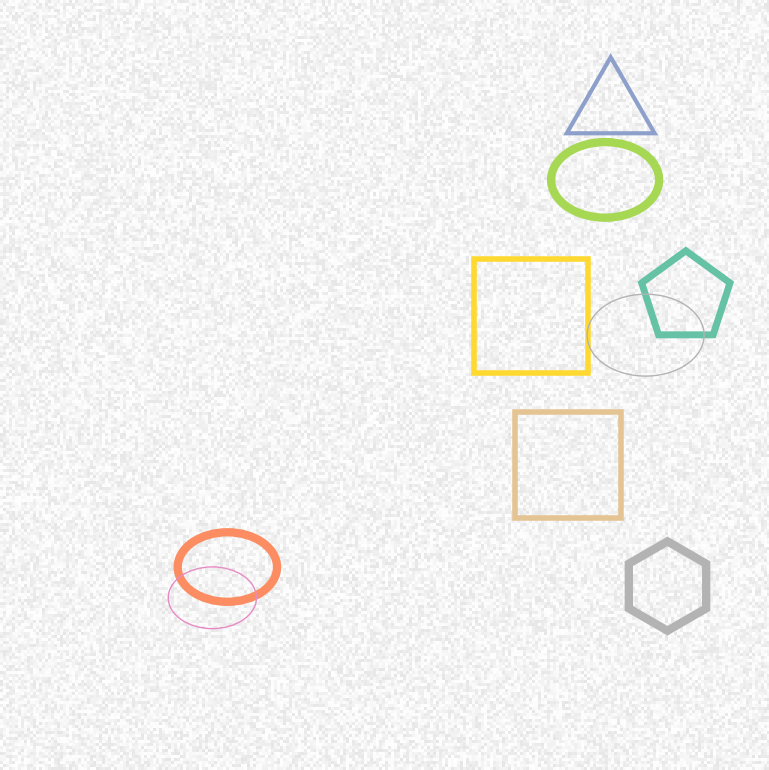[{"shape": "pentagon", "thickness": 2.5, "radius": 0.3, "center": [0.891, 0.614]}, {"shape": "oval", "thickness": 3, "radius": 0.32, "center": [0.295, 0.264]}, {"shape": "triangle", "thickness": 1.5, "radius": 0.33, "center": [0.793, 0.86]}, {"shape": "oval", "thickness": 0.5, "radius": 0.29, "center": [0.276, 0.224]}, {"shape": "oval", "thickness": 3, "radius": 0.35, "center": [0.786, 0.766]}, {"shape": "square", "thickness": 2, "radius": 0.37, "center": [0.69, 0.59]}, {"shape": "square", "thickness": 2, "radius": 0.34, "center": [0.737, 0.397]}, {"shape": "oval", "thickness": 0.5, "radius": 0.38, "center": [0.838, 0.565]}, {"shape": "hexagon", "thickness": 3, "radius": 0.29, "center": [0.867, 0.239]}]